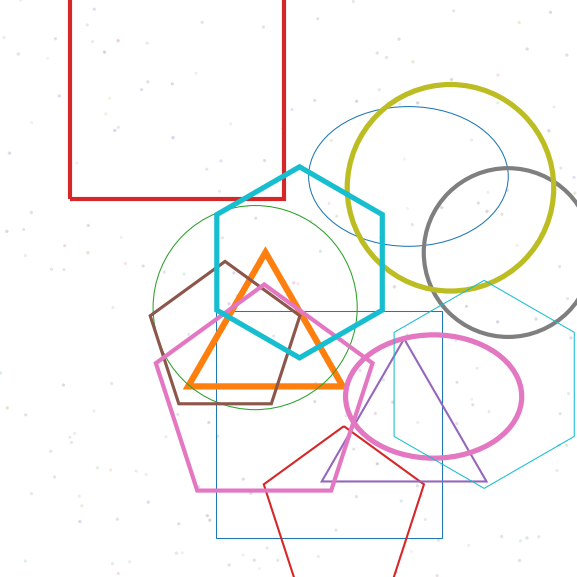[{"shape": "oval", "thickness": 0.5, "radius": 0.86, "center": [0.707, 0.694]}, {"shape": "square", "thickness": 0.5, "radius": 0.98, "center": [0.57, 0.264]}, {"shape": "triangle", "thickness": 3, "radius": 0.77, "center": [0.46, 0.407]}, {"shape": "circle", "thickness": 0.5, "radius": 0.88, "center": [0.442, 0.466]}, {"shape": "pentagon", "thickness": 1, "radius": 0.73, "center": [0.595, 0.115]}, {"shape": "square", "thickness": 2, "radius": 0.93, "center": [0.307, 0.84]}, {"shape": "triangle", "thickness": 1, "radius": 0.82, "center": [0.7, 0.248]}, {"shape": "pentagon", "thickness": 1.5, "radius": 0.68, "center": [0.39, 0.41]}, {"shape": "oval", "thickness": 2.5, "radius": 0.76, "center": [0.751, 0.313]}, {"shape": "pentagon", "thickness": 2, "radius": 0.99, "center": [0.458, 0.309]}, {"shape": "circle", "thickness": 2, "radius": 0.73, "center": [0.88, 0.562]}, {"shape": "circle", "thickness": 2.5, "radius": 0.89, "center": [0.78, 0.674]}, {"shape": "hexagon", "thickness": 2.5, "radius": 0.83, "center": [0.519, 0.545]}, {"shape": "hexagon", "thickness": 0.5, "radius": 0.9, "center": [0.838, 0.334]}]